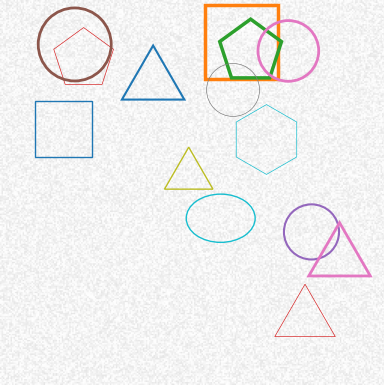[{"shape": "square", "thickness": 1, "radius": 0.37, "center": [0.165, 0.664]}, {"shape": "triangle", "thickness": 1.5, "radius": 0.47, "center": [0.398, 0.788]}, {"shape": "square", "thickness": 2.5, "radius": 0.48, "center": [0.628, 0.891]}, {"shape": "pentagon", "thickness": 2.5, "radius": 0.42, "center": [0.651, 0.866]}, {"shape": "pentagon", "thickness": 0.5, "radius": 0.41, "center": [0.217, 0.847]}, {"shape": "triangle", "thickness": 0.5, "radius": 0.45, "center": [0.792, 0.171]}, {"shape": "circle", "thickness": 1.5, "radius": 0.36, "center": [0.809, 0.398]}, {"shape": "circle", "thickness": 2, "radius": 0.47, "center": [0.194, 0.885]}, {"shape": "circle", "thickness": 2, "radius": 0.39, "center": [0.749, 0.868]}, {"shape": "triangle", "thickness": 2, "radius": 0.46, "center": [0.882, 0.329]}, {"shape": "circle", "thickness": 0.5, "radius": 0.34, "center": [0.605, 0.766]}, {"shape": "triangle", "thickness": 1, "radius": 0.36, "center": [0.49, 0.545]}, {"shape": "oval", "thickness": 1, "radius": 0.45, "center": [0.573, 0.433]}, {"shape": "hexagon", "thickness": 0.5, "radius": 0.45, "center": [0.692, 0.638]}]